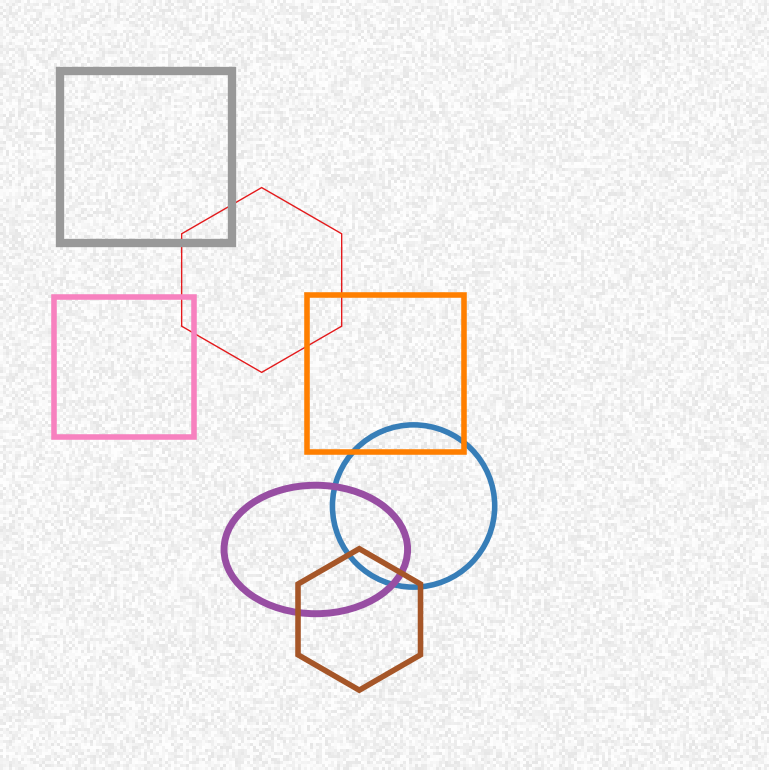[{"shape": "hexagon", "thickness": 0.5, "radius": 0.6, "center": [0.34, 0.636]}, {"shape": "circle", "thickness": 2, "radius": 0.53, "center": [0.537, 0.343]}, {"shape": "oval", "thickness": 2.5, "radius": 0.6, "center": [0.41, 0.286]}, {"shape": "square", "thickness": 2, "radius": 0.51, "center": [0.501, 0.515]}, {"shape": "hexagon", "thickness": 2, "radius": 0.46, "center": [0.467, 0.196]}, {"shape": "square", "thickness": 2, "radius": 0.45, "center": [0.161, 0.523]}, {"shape": "square", "thickness": 3, "radius": 0.56, "center": [0.19, 0.796]}]